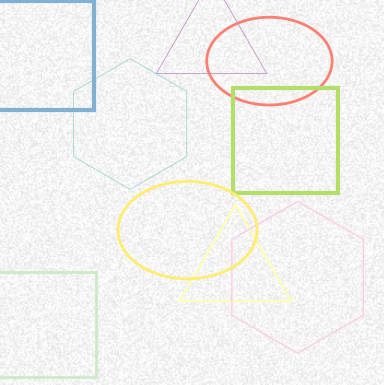[{"shape": "hexagon", "thickness": 0.5, "radius": 0.85, "center": [0.338, 0.678]}, {"shape": "triangle", "thickness": 1.5, "radius": 0.84, "center": [0.612, 0.301]}, {"shape": "oval", "thickness": 2, "radius": 0.81, "center": [0.7, 0.841]}, {"shape": "square", "thickness": 3, "radius": 0.71, "center": [0.103, 0.855]}, {"shape": "square", "thickness": 3, "radius": 0.68, "center": [0.742, 0.635]}, {"shape": "hexagon", "thickness": 1, "radius": 0.99, "center": [0.773, 0.28]}, {"shape": "triangle", "thickness": 0.5, "radius": 0.83, "center": [0.55, 0.892]}, {"shape": "square", "thickness": 2, "radius": 0.68, "center": [0.114, 0.157]}, {"shape": "oval", "thickness": 2, "radius": 0.9, "center": [0.487, 0.402]}]